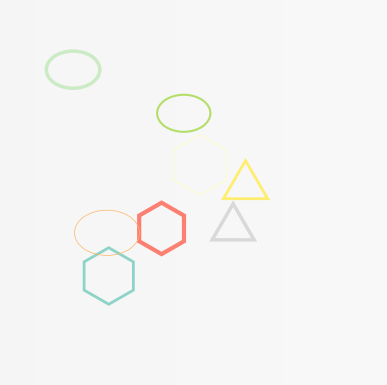[{"shape": "hexagon", "thickness": 2, "radius": 0.37, "center": [0.281, 0.283]}, {"shape": "hexagon", "thickness": 0.5, "radius": 0.39, "center": [0.516, 0.572]}, {"shape": "hexagon", "thickness": 3, "radius": 0.33, "center": [0.417, 0.407]}, {"shape": "oval", "thickness": 0.5, "radius": 0.42, "center": [0.276, 0.395]}, {"shape": "oval", "thickness": 1.5, "radius": 0.34, "center": [0.474, 0.706]}, {"shape": "triangle", "thickness": 2.5, "radius": 0.31, "center": [0.602, 0.408]}, {"shape": "oval", "thickness": 2.5, "radius": 0.34, "center": [0.189, 0.819]}, {"shape": "triangle", "thickness": 2, "radius": 0.33, "center": [0.634, 0.517]}]